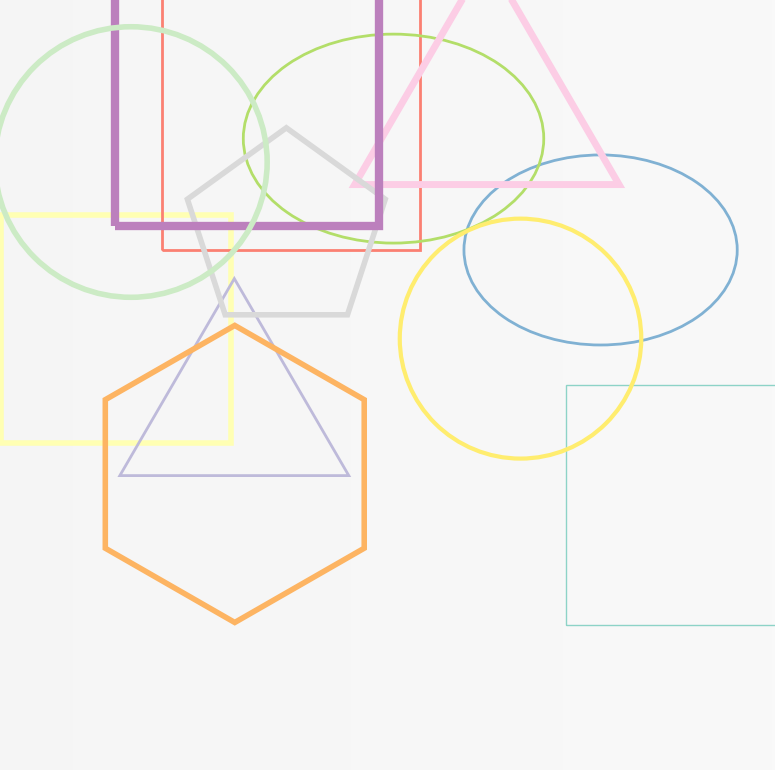[{"shape": "square", "thickness": 0.5, "radius": 0.78, "center": [0.886, 0.345]}, {"shape": "square", "thickness": 2, "radius": 0.74, "center": [0.15, 0.573]}, {"shape": "triangle", "thickness": 1, "radius": 0.85, "center": [0.302, 0.468]}, {"shape": "square", "thickness": 1, "radius": 0.83, "center": [0.376, 0.842]}, {"shape": "oval", "thickness": 1, "radius": 0.88, "center": [0.775, 0.675]}, {"shape": "hexagon", "thickness": 2, "radius": 0.96, "center": [0.303, 0.384]}, {"shape": "oval", "thickness": 1, "radius": 0.97, "center": [0.508, 0.82]}, {"shape": "triangle", "thickness": 2.5, "radius": 0.98, "center": [0.628, 0.859]}, {"shape": "pentagon", "thickness": 2, "radius": 0.67, "center": [0.369, 0.7]}, {"shape": "square", "thickness": 3, "radius": 0.85, "center": [0.318, 0.877]}, {"shape": "circle", "thickness": 2, "radius": 0.88, "center": [0.169, 0.79]}, {"shape": "circle", "thickness": 1.5, "radius": 0.78, "center": [0.672, 0.56]}]